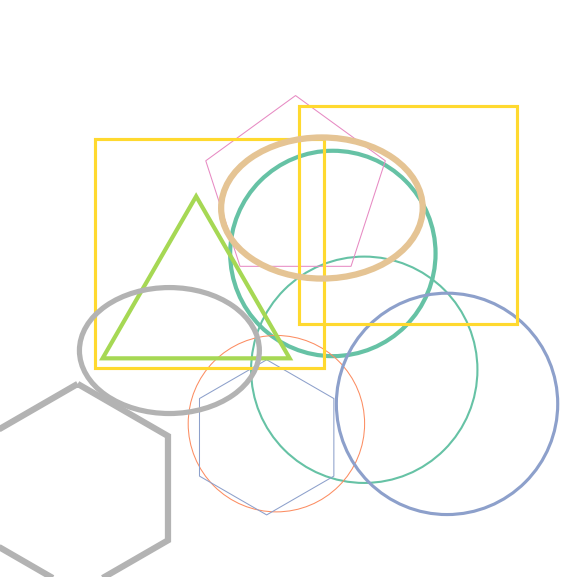[{"shape": "circle", "thickness": 2, "radius": 0.89, "center": [0.576, 0.56]}, {"shape": "circle", "thickness": 1, "radius": 0.98, "center": [0.631, 0.359]}, {"shape": "circle", "thickness": 0.5, "radius": 0.76, "center": [0.479, 0.266]}, {"shape": "circle", "thickness": 1.5, "radius": 0.96, "center": [0.774, 0.3]}, {"shape": "hexagon", "thickness": 0.5, "radius": 0.67, "center": [0.462, 0.242]}, {"shape": "pentagon", "thickness": 0.5, "radius": 0.82, "center": [0.512, 0.67]}, {"shape": "triangle", "thickness": 2, "radius": 0.94, "center": [0.34, 0.472]}, {"shape": "square", "thickness": 1.5, "radius": 0.94, "center": [0.707, 0.627]}, {"shape": "square", "thickness": 1.5, "radius": 0.99, "center": [0.362, 0.56]}, {"shape": "oval", "thickness": 3, "radius": 0.87, "center": [0.557, 0.639]}, {"shape": "hexagon", "thickness": 3, "radius": 0.9, "center": [0.135, 0.154]}, {"shape": "oval", "thickness": 2.5, "radius": 0.78, "center": [0.293, 0.392]}]